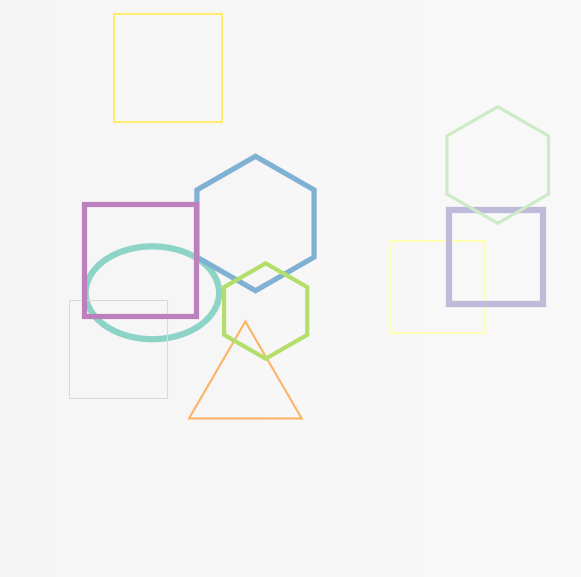[{"shape": "oval", "thickness": 3, "radius": 0.57, "center": [0.262, 0.492]}, {"shape": "square", "thickness": 1, "radius": 0.4, "center": [0.752, 0.503]}, {"shape": "square", "thickness": 3, "radius": 0.41, "center": [0.853, 0.554]}, {"shape": "hexagon", "thickness": 2.5, "radius": 0.58, "center": [0.44, 0.612]}, {"shape": "triangle", "thickness": 1, "radius": 0.56, "center": [0.422, 0.33]}, {"shape": "hexagon", "thickness": 2, "radius": 0.41, "center": [0.457, 0.461]}, {"shape": "square", "thickness": 0.5, "radius": 0.42, "center": [0.203, 0.395]}, {"shape": "square", "thickness": 2.5, "radius": 0.48, "center": [0.242, 0.549]}, {"shape": "hexagon", "thickness": 1.5, "radius": 0.5, "center": [0.856, 0.713]}, {"shape": "square", "thickness": 1, "radius": 0.47, "center": [0.289, 0.882]}]